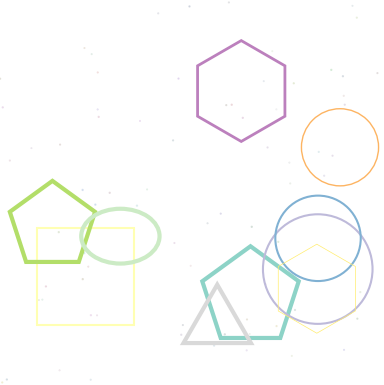[{"shape": "pentagon", "thickness": 3, "radius": 0.66, "center": [0.651, 0.229]}, {"shape": "square", "thickness": 1.5, "radius": 0.63, "center": [0.222, 0.282]}, {"shape": "circle", "thickness": 1.5, "radius": 0.71, "center": [0.825, 0.301]}, {"shape": "circle", "thickness": 1.5, "radius": 0.55, "center": [0.826, 0.381]}, {"shape": "circle", "thickness": 1, "radius": 0.5, "center": [0.883, 0.617]}, {"shape": "pentagon", "thickness": 3, "radius": 0.58, "center": [0.136, 0.414]}, {"shape": "triangle", "thickness": 3, "radius": 0.51, "center": [0.564, 0.16]}, {"shape": "hexagon", "thickness": 2, "radius": 0.65, "center": [0.627, 0.764]}, {"shape": "oval", "thickness": 3, "radius": 0.51, "center": [0.313, 0.387]}, {"shape": "hexagon", "thickness": 0.5, "radius": 0.58, "center": [0.823, 0.25]}]